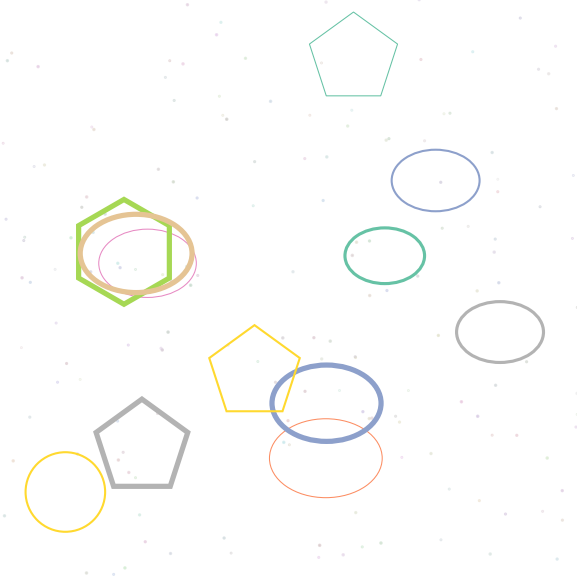[{"shape": "pentagon", "thickness": 0.5, "radius": 0.4, "center": [0.612, 0.898]}, {"shape": "oval", "thickness": 1.5, "radius": 0.34, "center": [0.666, 0.556]}, {"shape": "oval", "thickness": 0.5, "radius": 0.49, "center": [0.564, 0.206]}, {"shape": "oval", "thickness": 1, "radius": 0.38, "center": [0.754, 0.687]}, {"shape": "oval", "thickness": 2.5, "radius": 0.47, "center": [0.565, 0.301]}, {"shape": "oval", "thickness": 0.5, "radius": 0.42, "center": [0.255, 0.543]}, {"shape": "hexagon", "thickness": 2.5, "radius": 0.45, "center": [0.215, 0.563]}, {"shape": "circle", "thickness": 1, "radius": 0.34, "center": [0.113, 0.147]}, {"shape": "pentagon", "thickness": 1, "radius": 0.41, "center": [0.441, 0.354]}, {"shape": "oval", "thickness": 2.5, "radius": 0.48, "center": [0.236, 0.56]}, {"shape": "pentagon", "thickness": 2.5, "radius": 0.42, "center": [0.246, 0.225]}, {"shape": "oval", "thickness": 1.5, "radius": 0.38, "center": [0.866, 0.424]}]